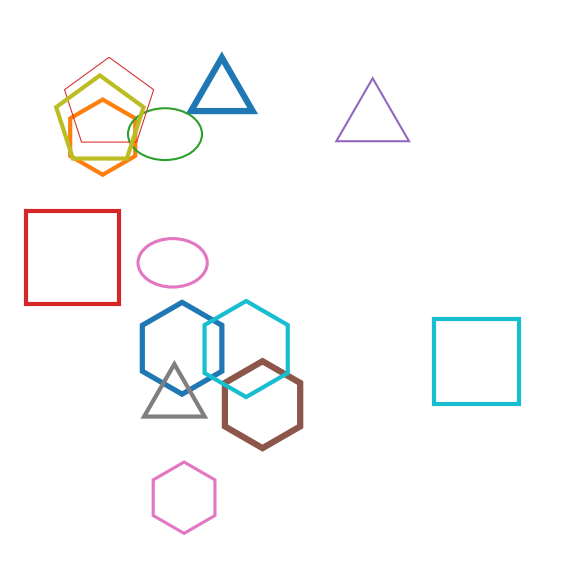[{"shape": "hexagon", "thickness": 2.5, "radius": 0.4, "center": [0.315, 0.396]}, {"shape": "triangle", "thickness": 3, "radius": 0.31, "center": [0.384, 0.838]}, {"shape": "hexagon", "thickness": 2, "radius": 0.33, "center": [0.178, 0.762]}, {"shape": "oval", "thickness": 1, "radius": 0.32, "center": [0.286, 0.767]}, {"shape": "pentagon", "thickness": 0.5, "radius": 0.41, "center": [0.189, 0.819]}, {"shape": "square", "thickness": 2, "radius": 0.4, "center": [0.125, 0.553]}, {"shape": "triangle", "thickness": 1, "radius": 0.36, "center": [0.645, 0.791]}, {"shape": "hexagon", "thickness": 3, "radius": 0.38, "center": [0.455, 0.298]}, {"shape": "oval", "thickness": 1.5, "radius": 0.3, "center": [0.299, 0.544]}, {"shape": "hexagon", "thickness": 1.5, "radius": 0.31, "center": [0.319, 0.137]}, {"shape": "triangle", "thickness": 2, "radius": 0.3, "center": [0.302, 0.308]}, {"shape": "pentagon", "thickness": 2, "radius": 0.4, "center": [0.173, 0.789]}, {"shape": "hexagon", "thickness": 2, "radius": 0.42, "center": [0.426, 0.395]}, {"shape": "square", "thickness": 2, "radius": 0.37, "center": [0.825, 0.372]}]